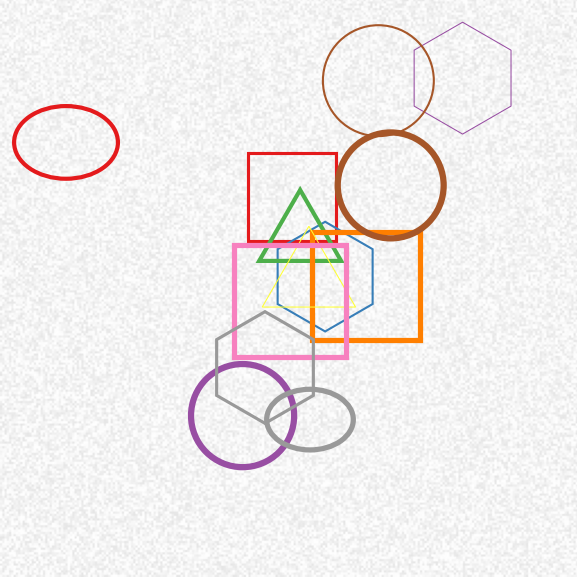[{"shape": "square", "thickness": 1.5, "radius": 0.38, "center": [0.506, 0.658]}, {"shape": "oval", "thickness": 2, "radius": 0.45, "center": [0.114, 0.753]}, {"shape": "hexagon", "thickness": 1, "radius": 0.47, "center": [0.563, 0.52]}, {"shape": "triangle", "thickness": 2, "radius": 0.41, "center": [0.52, 0.588]}, {"shape": "circle", "thickness": 3, "radius": 0.45, "center": [0.42, 0.279]}, {"shape": "hexagon", "thickness": 0.5, "radius": 0.48, "center": [0.801, 0.864]}, {"shape": "square", "thickness": 2.5, "radius": 0.47, "center": [0.634, 0.504]}, {"shape": "triangle", "thickness": 0.5, "radius": 0.47, "center": [0.535, 0.514]}, {"shape": "circle", "thickness": 1, "radius": 0.48, "center": [0.655, 0.859]}, {"shape": "circle", "thickness": 3, "radius": 0.46, "center": [0.677, 0.678]}, {"shape": "square", "thickness": 2.5, "radius": 0.48, "center": [0.502, 0.478]}, {"shape": "hexagon", "thickness": 1.5, "radius": 0.48, "center": [0.459, 0.363]}, {"shape": "oval", "thickness": 2.5, "radius": 0.38, "center": [0.537, 0.273]}]